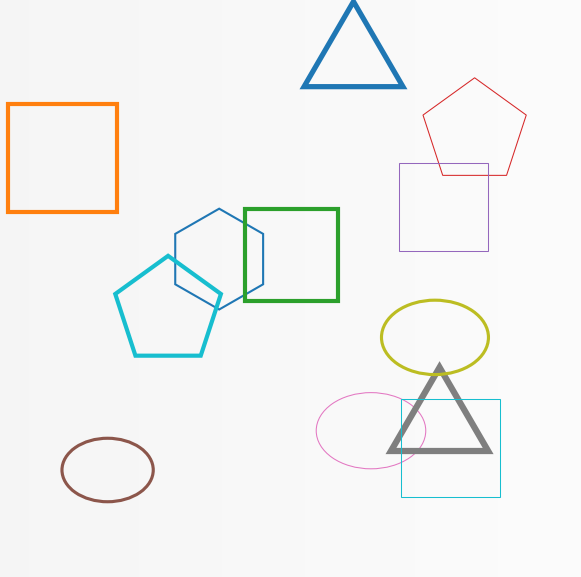[{"shape": "triangle", "thickness": 2.5, "radius": 0.49, "center": [0.608, 0.898]}, {"shape": "hexagon", "thickness": 1, "radius": 0.44, "center": [0.377, 0.551]}, {"shape": "square", "thickness": 2, "radius": 0.47, "center": [0.108, 0.726]}, {"shape": "square", "thickness": 2, "radius": 0.4, "center": [0.501, 0.557]}, {"shape": "pentagon", "thickness": 0.5, "radius": 0.47, "center": [0.817, 0.771]}, {"shape": "square", "thickness": 0.5, "radius": 0.38, "center": [0.763, 0.641]}, {"shape": "oval", "thickness": 1.5, "radius": 0.39, "center": [0.185, 0.185]}, {"shape": "oval", "thickness": 0.5, "radius": 0.47, "center": [0.638, 0.253]}, {"shape": "triangle", "thickness": 3, "radius": 0.48, "center": [0.756, 0.266]}, {"shape": "oval", "thickness": 1.5, "radius": 0.46, "center": [0.748, 0.415]}, {"shape": "square", "thickness": 0.5, "radius": 0.43, "center": [0.775, 0.223]}, {"shape": "pentagon", "thickness": 2, "radius": 0.48, "center": [0.289, 0.461]}]